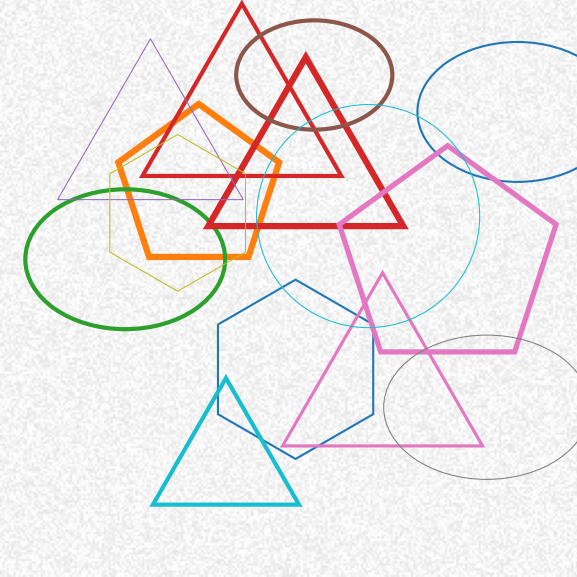[{"shape": "oval", "thickness": 1, "radius": 0.87, "center": [0.896, 0.805]}, {"shape": "hexagon", "thickness": 1, "radius": 0.78, "center": [0.512, 0.36]}, {"shape": "pentagon", "thickness": 3, "radius": 0.73, "center": [0.344, 0.673]}, {"shape": "oval", "thickness": 2, "radius": 0.87, "center": [0.217, 0.55]}, {"shape": "triangle", "thickness": 2, "radius": 0.99, "center": [0.419, 0.794]}, {"shape": "triangle", "thickness": 3, "radius": 0.98, "center": [0.529, 0.705]}, {"shape": "triangle", "thickness": 0.5, "radius": 0.93, "center": [0.261, 0.746]}, {"shape": "oval", "thickness": 2, "radius": 0.68, "center": [0.544, 0.869]}, {"shape": "triangle", "thickness": 1.5, "radius": 1.0, "center": [0.662, 0.327]}, {"shape": "pentagon", "thickness": 2.5, "radius": 0.99, "center": [0.775, 0.549]}, {"shape": "oval", "thickness": 0.5, "radius": 0.89, "center": [0.843, 0.294]}, {"shape": "hexagon", "thickness": 0.5, "radius": 0.68, "center": [0.308, 0.63]}, {"shape": "triangle", "thickness": 2, "radius": 0.73, "center": [0.391, 0.198]}, {"shape": "circle", "thickness": 0.5, "radius": 0.97, "center": [0.637, 0.625]}]